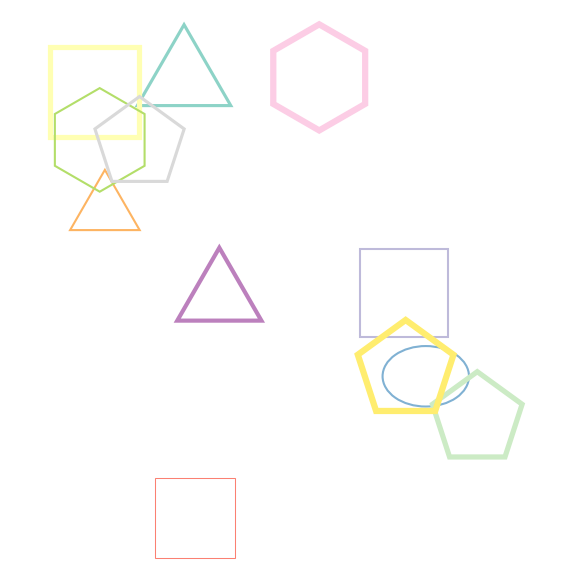[{"shape": "triangle", "thickness": 1.5, "radius": 0.47, "center": [0.319, 0.863]}, {"shape": "square", "thickness": 2.5, "radius": 0.39, "center": [0.164, 0.84]}, {"shape": "square", "thickness": 1, "radius": 0.38, "center": [0.7, 0.491]}, {"shape": "square", "thickness": 0.5, "radius": 0.34, "center": [0.337, 0.102]}, {"shape": "oval", "thickness": 1, "radius": 0.37, "center": [0.737, 0.348]}, {"shape": "triangle", "thickness": 1, "radius": 0.35, "center": [0.182, 0.635]}, {"shape": "hexagon", "thickness": 1, "radius": 0.45, "center": [0.173, 0.757]}, {"shape": "hexagon", "thickness": 3, "radius": 0.46, "center": [0.553, 0.865]}, {"shape": "pentagon", "thickness": 1.5, "radius": 0.41, "center": [0.242, 0.751]}, {"shape": "triangle", "thickness": 2, "radius": 0.42, "center": [0.38, 0.486]}, {"shape": "pentagon", "thickness": 2.5, "radius": 0.41, "center": [0.826, 0.274]}, {"shape": "pentagon", "thickness": 3, "radius": 0.44, "center": [0.702, 0.358]}]